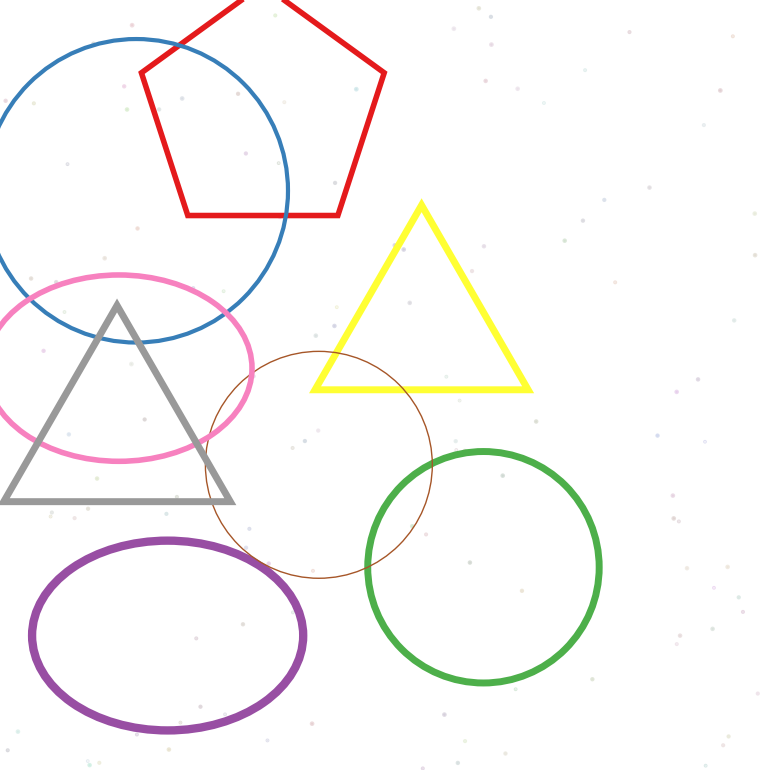[{"shape": "pentagon", "thickness": 2, "radius": 0.83, "center": [0.341, 0.854]}, {"shape": "circle", "thickness": 1.5, "radius": 0.99, "center": [0.177, 0.752]}, {"shape": "circle", "thickness": 2.5, "radius": 0.75, "center": [0.628, 0.263]}, {"shape": "oval", "thickness": 3, "radius": 0.88, "center": [0.218, 0.175]}, {"shape": "triangle", "thickness": 2.5, "radius": 0.8, "center": [0.548, 0.574]}, {"shape": "circle", "thickness": 0.5, "radius": 0.74, "center": [0.414, 0.396]}, {"shape": "oval", "thickness": 2, "radius": 0.86, "center": [0.154, 0.522]}, {"shape": "triangle", "thickness": 2.5, "radius": 0.85, "center": [0.152, 0.433]}]